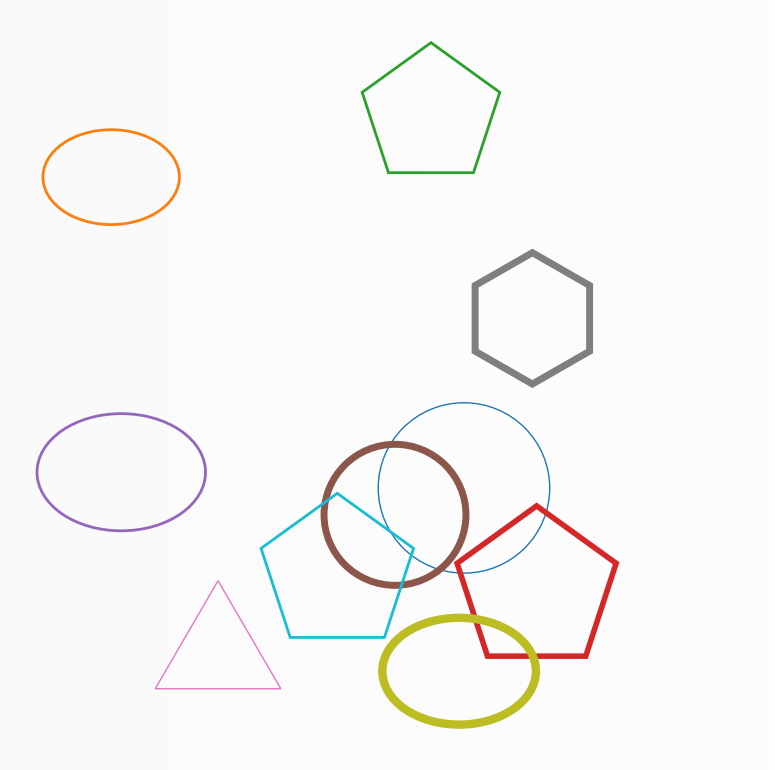[{"shape": "circle", "thickness": 0.5, "radius": 0.55, "center": [0.599, 0.366]}, {"shape": "oval", "thickness": 1, "radius": 0.44, "center": [0.143, 0.77]}, {"shape": "pentagon", "thickness": 1, "radius": 0.47, "center": [0.556, 0.851]}, {"shape": "pentagon", "thickness": 2, "radius": 0.54, "center": [0.692, 0.235]}, {"shape": "oval", "thickness": 1, "radius": 0.54, "center": [0.156, 0.387]}, {"shape": "circle", "thickness": 2.5, "radius": 0.46, "center": [0.51, 0.331]}, {"shape": "triangle", "thickness": 0.5, "radius": 0.47, "center": [0.281, 0.152]}, {"shape": "hexagon", "thickness": 2.5, "radius": 0.43, "center": [0.687, 0.587]}, {"shape": "oval", "thickness": 3, "radius": 0.5, "center": [0.592, 0.128]}, {"shape": "pentagon", "thickness": 1, "radius": 0.52, "center": [0.435, 0.256]}]